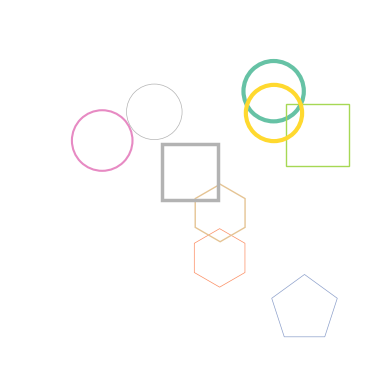[{"shape": "circle", "thickness": 3, "radius": 0.39, "center": [0.711, 0.763]}, {"shape": "hexagon", "thickness": 0.5, "radius": 0.38, "center": [0.57, 0.33]}, {"shape": "pentagon", "thickness": 0.5, "radius": 0.45, "center": [0.791, 0.198]}, {"shape": "circle", "thickness": 1.5, "radius": 0.39, "center": [0.265, 0.635]}, {"shape": "square", "thickness": 1, "radius": 0.41, "center": [0.825, 0.65]}, {"shape": "circle", "thickness": 3, "radius": 0.37, "center": [0.712, 0.707]}, {"shape": "hexagon", "thickness": 1, "radius": 0.37, "center": [0.572, 0.447]}, {"shape": "circle", "thickness": 0.5, "radius": 0.36, "center": [0.401, 0.709]}, {"shape": "square", "thickness": 2.5, "radius": 0.37, "center": [0.493, 0.553]}]